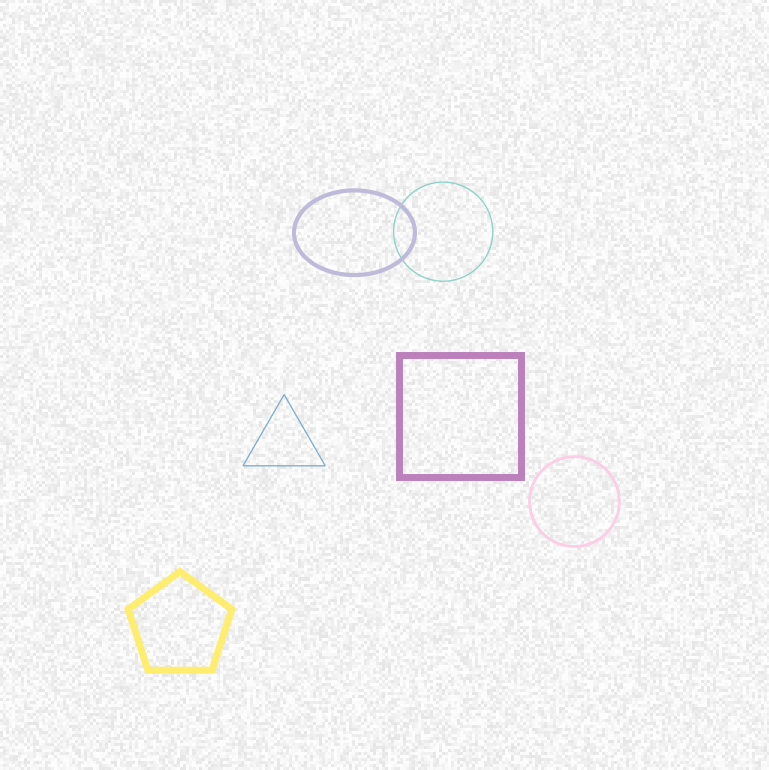[{"shape": "circle", "thickness": 0.5, "radius": 0.32, "center": [0.576, 0.699]}, {"shape": "oval", "thickness": 1.5, "radius": 0.39, "center": [0.46, 0.698]}, {"shape": "triangle", "thickness": 0.5, "radius": 0.31, "center": [0.369, 0.426]}, {"shape": "circle", "thickness": 1, "radius": 0.29, "center": [0.746, 0.349]}, {"shape": "square", "thickness": 2.5, "radius": 0.4, "center": [0.597, 0.459]}, {"shape": "pentagon", "thickness": 2.5, "radius": 0.35, "center": [0.234, 0.187]}]